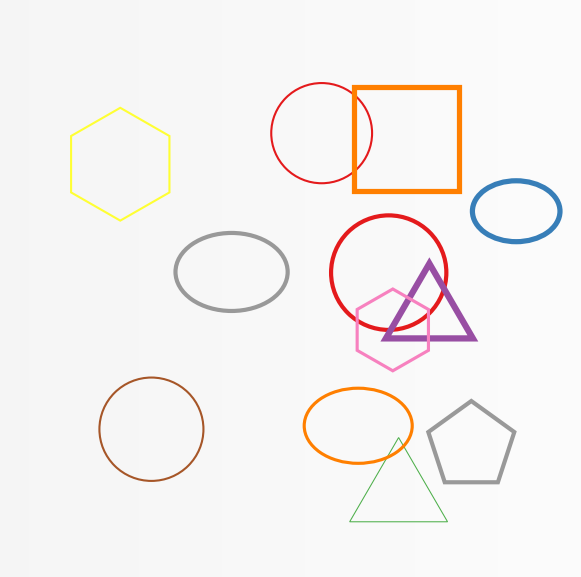[{"shape": "circle", "thickness": 2, "radius": 0.5, "center": [0.669, 0.527]}, {"shape": "circle", "thickness": 1, "radius": 0.43, "center": [0.553, 0.769]}, {"shape": "oval", "thickness": 2.5, "radius": 0.38, "center": [0.888, 0.633]}, {"shape": "triangle", "thickness": 0.5, "radius": 0.49, "center": [0.686, 0.144]}, {"shape": "triangle", "thickness": 3, "radius": 0.43, "center": [0.739, 0.456]}, {"shape": "square", "thickness": 2.5, "radius": 0.45, "center": [0.699, 0.758]}, {"shape": "oval", "thickness": 1.5, "radius": 0.46, "center": [0.616, 0.262]}, {"shape": "hexagon", "thickness": 1, "radius": 0.49, "center": [0.207, 0.715]}, {"shape": "circle", "thickness": 1, "radius": 0.45, "center": [0.261, 0.256]}, {"shape": "hexagon", "thickness": 1.5, "radius": 0.35, "center": [0.676, 0.428]}, {"shape": "oval", "thickness": 2, "radius": 0.48, "center": [0.398, 0.528]}, {"shape": "pentagon", "thickness": 2, "radius": 0.39, "center": [0.811, 0.227]}]